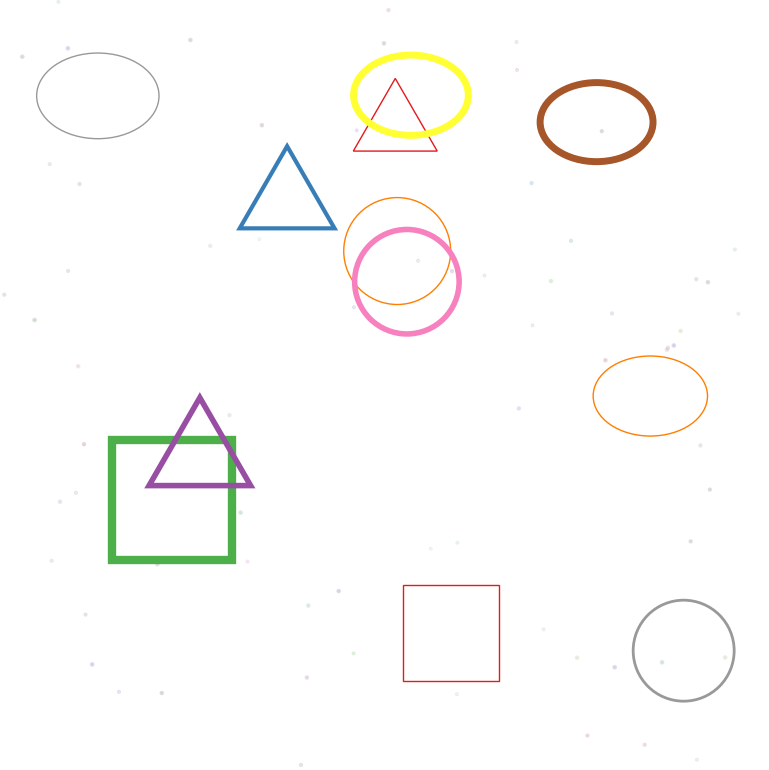[{"shape": "square", "thickness": 0.5, "radius": 0.31, "center": [0.586, 0.178]}, {"shape": "triangle", "thickness": 0.5, "radius": 0.31, "center": [0.513, 0.835]}, {"shape": "triangle", "thickness": 1.5, "radius": 0.36, "center": [0.373, 0.739]}, {"shape": "square", "thickness": 3, "radius": 0.39, "center": [0.224, 0.351]}, {"shape": "triangle", "thickness": 2, "radius": 0.38, "center": [0.26, 0.407]}, {"shape": "circle", "thickness": 0.5, "radius": 0.35, "center": [0.516, 0.674]}, {"shape": "oval", "thickness": 0.5, "radius": 0.37, "center": [0.845, 0.486]}, {"shape": "oval", "thickness": 2.5, "radius": 0.37, "center": [0.534, 0.876]}, {"shape": "oval", "thickness": 2.5, "radius": 0.37, "center": [0.775, 0.841]}, {"shape": "circle", "thickness": 2, "radius": 0.34, "center": [0.528, 0.634]}, {"shape": "oval", "thickness": 0.5, "radius": 0.4, "center": [0.127, 0.875]}, {"shape": "circle", "thickness": 1, "radius": 0.33, "center": [0.888, 0.155]}]